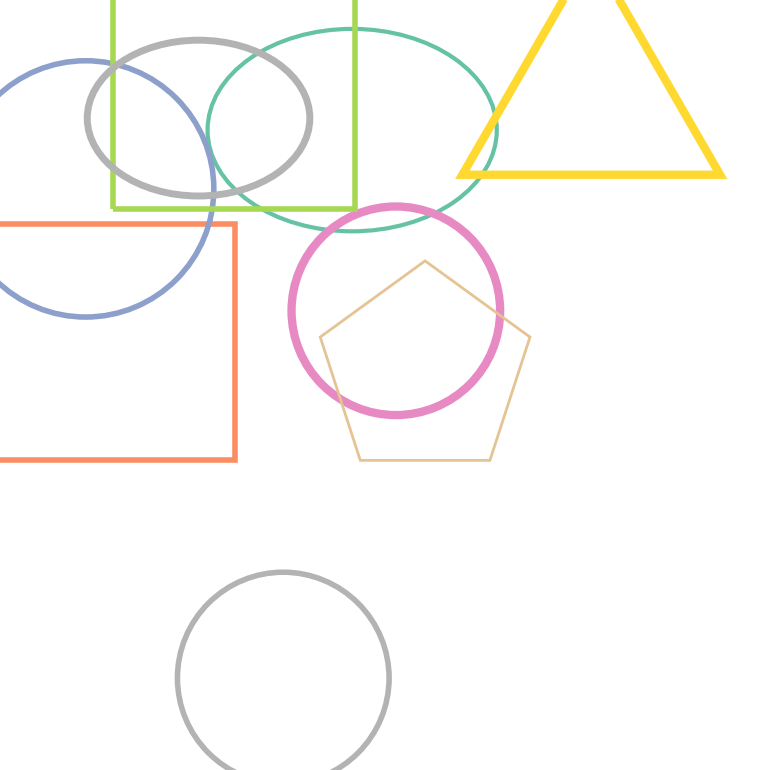[{"shape": "oval", "thickness": 1.5, "radius": 0.94, "center": [0.457, 0.831]}, {"shape": "square", "thickness": 2, "radius": 0.77, "center": [0.151, 0.556]}, {"shape": "circle", "thickness": 2, "radius": 0.83, "center": [0.111, 0.755]}, {"shape": "circle", "thickness": 3, "radius": 0.68, "center": [0.514, 0.596]}, {"shape": "square", "thickness": 2, "radius": 0.79, "center": [0.304, 0.886]}, {"shape": "triangle", "thickness": 3, "radius": 0.97, "center": [0.768, 0.87]}, {"shape": "pentagon", "thickness": 1, "radius": 0.72, "center": [0.552, 0.518]}, {"shape": "oval", "thickness": 2.5, "radius": 0.72, "center": [0.258, 0.847]}, {"shape": "circle", "thickness": 2, "radius": 0.69, "center": [0.368, 0.119]}]